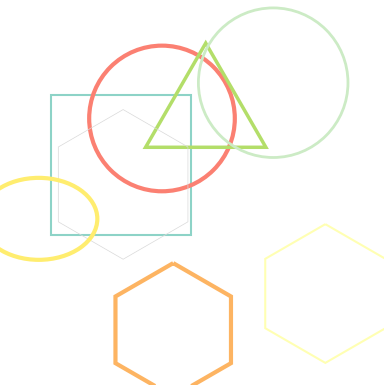[{"shape": "square", "thickness": 1.5, "radius": 0.91, "center": [0.315, 0.572]}, {"shape": "hexagon", "thickness": 1.5, "radius": 0.9, "center": [0.845, 0.238]}, {"shape": "circle", "thickness": 3, "radius": 0.95, "center": [0.421, 0.692]}, {"shape": "hexagon", "thickness": 3, "radius": 0.87, "center": [0.45, 0.143]}, {"shape": "triangle", "thickness": 2.5, "radius": 0.9, "center": [0.534, 0.708]}, {"shape": "hexagon", "thickness": 0.5, "radius": 0.97, "center": [0.32, 0.521]}, {"shape": "circle", "thickness": 2, "radius": 0.97, "center": [0.71, 0.785]}, {"shape": "oval", "thickness": 3, "radius": 0.76, "center": [0.101, 0.432]}]